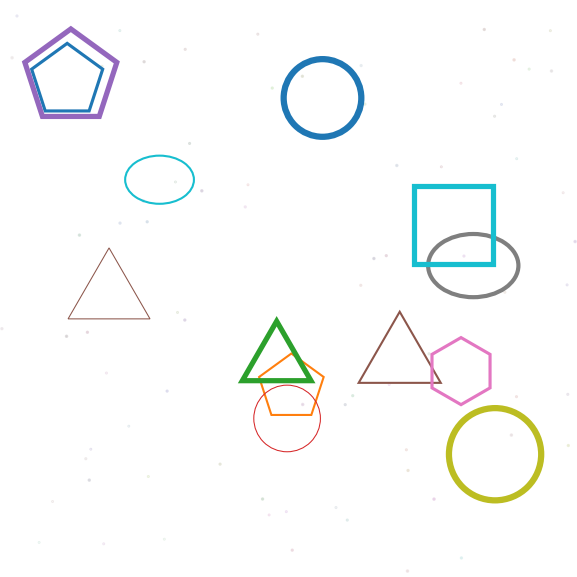[{"shape": "pentagon", "thickness": 1.5, "radius": 0.32, "center": [0.116, 0.859]}, {"shape": "circle", "thickness": 3, "radius": 0.34, "center": [0.558, 0.83]}, {"shape": "pentagon", "thickness": 1, "radius": 0.29, "center": [0.505, 0.328]}, {"shape": "triangle", "thickness": 2.5, "radius": 0.34, "center": [0.479, 0.374]}, {"shape": "circle", "thickness": 0.5, "radius": 0.29, "center": [0.497, 0.275]}, {"shape": "pentagon", "thickness": 2.5, "radius": 0.42, "center": [0.123, 0.865]}, {"shape": "triangle", "thickness": 1, "radius": 0.41, "center": [0.692, 0.377]}, {"shape": "triangle", "thickness": 0.5, "radius": 0.41, "center": [0.189, 0.488]}, {"shape": "hexagon", "thickness": 1.5, "radius": 0.29, "center": [0.798, 0.357]}, {"shape": "oval", "thickness": 2, "radius": 0.39, "center": [0.82, 0.539]}, {"shape": "circle", "thickness": 3, "radius": 0.4, "center": [0.857, 0.213]}, {"shape": "square", "thickness": 2.5, "radius": 0.34, "center": [0.786, 0.609]}, {"shape": "oval", "thickness": 1, "radius": 0.3, "center": [0.276, 0.688]}]